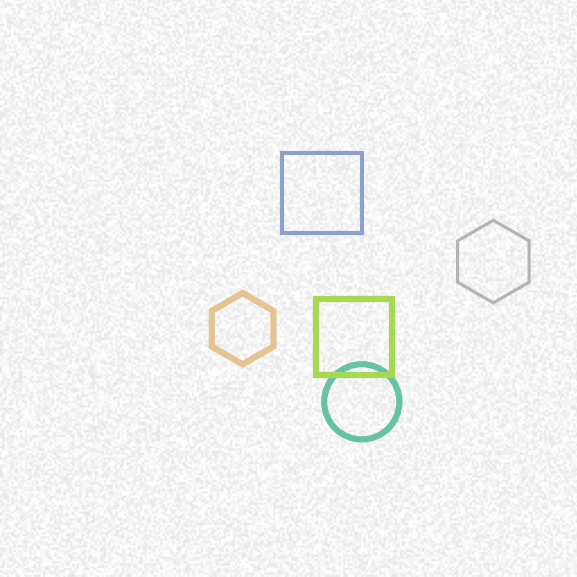[{"shape": "circle", "thickness": 3, "radius": 0.33, "center": [0.626, 0.303]}, {"shape": "square", "thickness": 2, "radius": 0.35, "center": [0.558, 0.664]}, {"shape": "square", "thickness": 3, "radius": 0.33, "center": [0.613, 0.416]}, {"shape": "hexagon", "thickness": 3, "radius": 0.31, "center": [0.42, 0.43]}, {"shape": "hexagon", "thickness": 1.5, "radius": 0.36, "center": [0.854, 0.546]}]